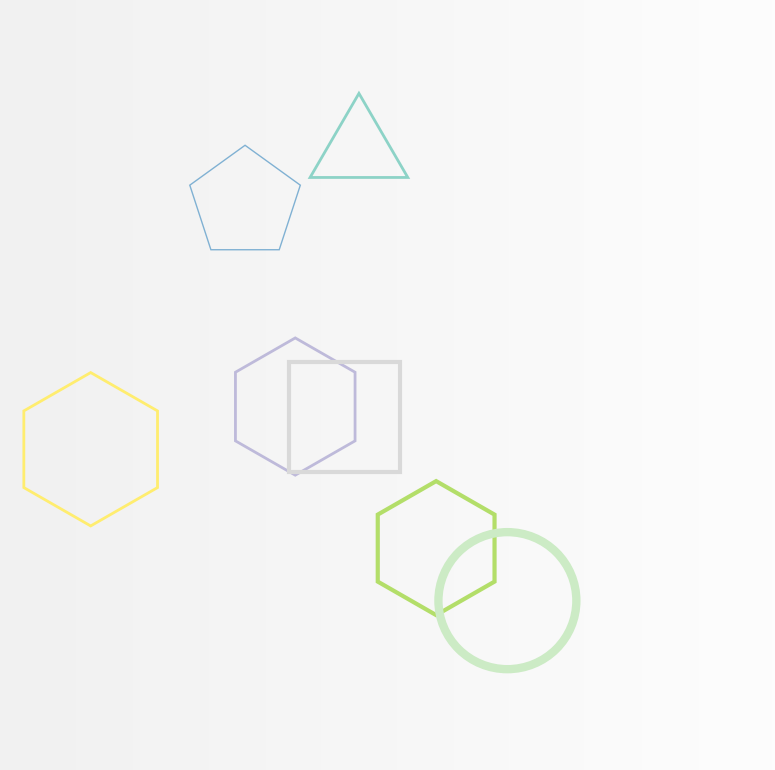[{"shape": "triangle", "thickness": 1, "radius": 0.36, "center": [0.463, 0.806]}, {"shape": "hexagon", "thickness": 1, "radius": 0.45, "center": [0.381, 0.472]}, {"shape": "pentagon", "thickness": 0.5, "radius": 0.37, "center": [0.316, 0.736]}, {"shape": "hexagon", "thickness": 1.5, "radius": 0.43, "center": [0.563, 0.288]}, {"shape": "square", "thickness": 1.5, "radius": 0.36, "center": [0.444, 0.458]}, {"shape": "circle", "thickness": 3, "radius": 0.44, "center": [0.655, 0.22]}, {"shape": "hexagon", "thickness": 1, "radius": 0.5, "center": [0.117, 0.417]}]